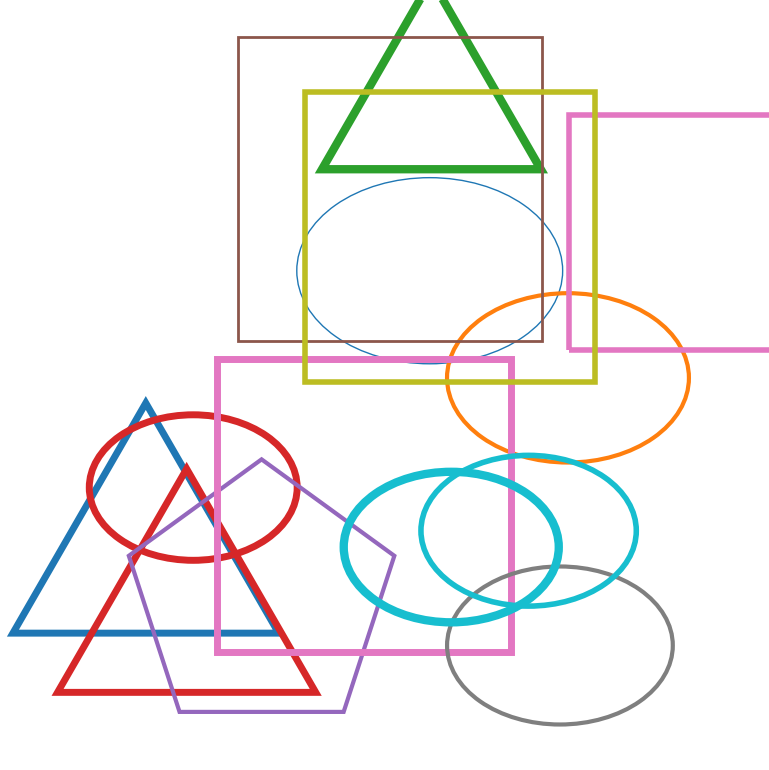[{"shape": "triangle", "thickness": 2.5, "radius": 1.0, "center": [0.189, 0.277]}, {"shape": "oval", "thickness": 0.5, "radius": 0.86, "center": [0.558, 0.648]}, {"shape": "oval", "thickness": 1.5, "radius": 0.79, "center": [0.738, 0.509]}, {"shape": "triangle", "thickness": 3, "radius": 0.82, "center": [0.56, 0.862]}, {"shape": "triangle", "thickness": 2.5, "radius": 0.97, "center": [0.242, 0.198]}, {"shape": "oval", "thickness": 2.5, "radius": 0.67, "center": [0.251, 0.367]}, {"shape": "pentagon", "thickness": 1.5, "radius": 0.91, "center": [0.34, 0.222]}, {"shape": "square", "thickness": 1, "radius": 0.99, "center": [0.507, 0.755]}, {"shape": "square", "thickness": 2, "radius": 0.76, "center": [0.891, 0.698]}, {"shape": "square", "thickness": 2.5, "radius": 0.95, "center": [0.472, 0.344]}, {"shape": "oval", "thickness": 1.5, "radius": 0.73, "center": [0.727, 0.162]}, {"shape": "square", "thickness": 2, "radius": 0.94, "center": [0.584, 0.692]}, {"shape": "oval", "thickness": 2, "radius": 0.7, "center": [0.687, 0.311]}, {"shape": "oval", "thickness": 3, "radius": 0.7, "center": [0.586, 0.29]}]